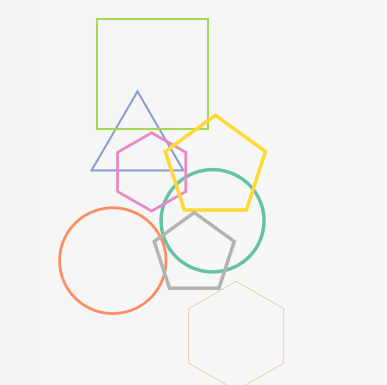[{"shape": "circle", "thickness": 2.5, "radius": 0.66, "center": [0.549, 0.427]}, {"shape": "circle", "thickness": 2, "radius": 0.69, "center": [0.291, 0.323]}, {"shape": "triangle", "thickness": 1.5, "radius": 0.68, "center": [0.355, 0.626]}, {"shape": "hexagon", "thickness": 2, "radius": 0.51, "center": [0.391, 0.553]}, {"shape": "square", "thickness": 1.5, "radius": 0.72, "center": [0.394, 0.808]}, {"shape": "pentagon", "thickness": 2.5, "radius": 0.68, "center": [0.556, 0.564]}, {"shape": "hexagon", "thickness": 0.5, "radius": 0.71, "center": [0.61, 0.128]}, {"shape": "pentagon", "thickness": 2.5, "radius": 0.54, "center": [0.501, 0.339]}]